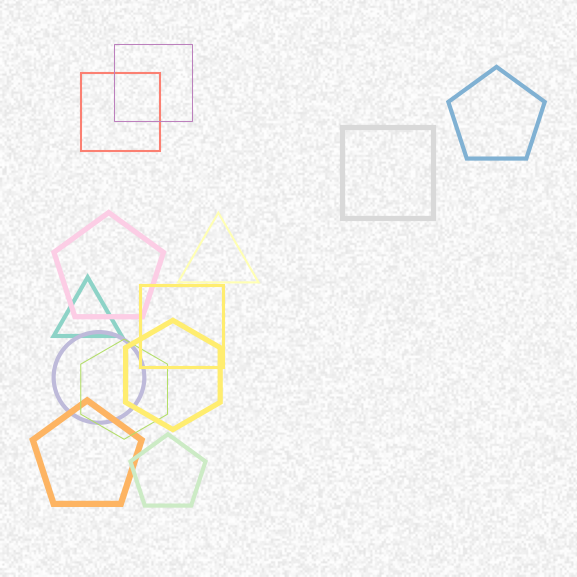[{"shape": "triangle", "thickness": 2, "radius": 0.34, "center": [0.152, 0.451]}, {"shape": "triangle", "thickness": 1, "radius": 0.4, "center": [0.378, 0.55]}, {"shape": "circle", "thickness": 2, "radius": 0.39, "center": [0.171, 0.346]}, {"shape": "square", "thickness": 1, "radius": 0.34, "center": [0.208, 0.805]}, {"shape": "pentagon", "thickness": 2, "radius": 0.44, "center": [0.86, 0.796]}, {"shape": "pentagon", "thickness": 3, "radius": 0.5, "center": [0.151, 0.207]}, {"shape": "hexagon", "thickness": 0.5, "radius": 0.43, "center": [0.215, 0.325]}, {"shape": "pentagon", "thickness": 2.5, "radius": 0.5, "center": [0.188, 0.531]}, {"shape": "square", "thickness": 2.5, "radius": 0.39, "center": [0.671, 0.701]}, {"shape": "square", "thickness": 0.5, "radius": 0.34, "center": [0.265, 0.856]}, {"shape": "pentagon", "thickness": 2, "radius": 0.34, "center": [0.291, 0.179]}, {"shape": "hexagon", "thickness": 2.5, "radius": 0.47, "center": [0.299, 0.35]}, {"shape": "square", "thickness": 1.5, "radius": 0.36, "center": [0.314, 0.435]}]